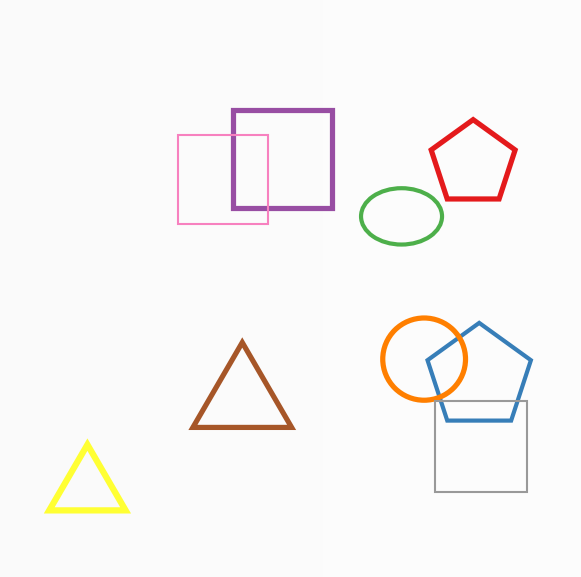[{"shape": "pentagon", "thickness": 2.5, "radius": 0.38, "center": [0.814, 0.716]}, {"shape": "pentagon", "thickness": 2, "radius": 0.47, "center": [0.824, 0.346]}, {"shape": "oval", "thickness": 2, "radius": 0.35, "center": [0.691, 0.624]}, {"shape": "square", "thickness": 2.5, "radius": 0.43, "center": [0.486, 0.724]}, {"shape": "circle", "thickness": 2.5, "radius": 0.36, "center": [0.73, 0.377]}, {"shape": "triangle", "thickness": 3, "radius": 0.38, "center": [0.15, 0.153]}, {"shape": "triangle", "thickness": 2.5, "radius": 0.49, "center": [0.417, 0.308]}, {"shape": "square", "thickness": 1, "radius": 0.38, "center": [0.384, 0.689]}, {"shape": "square", "thickness": 1, "radius": 0.39, "center": [0.828, 0.226]}]